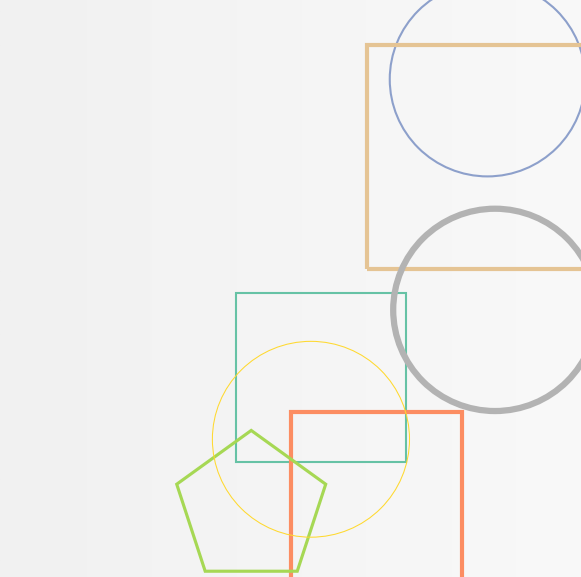[{"shape": "square", "thickness": 1, "radius": 0.73, "center": [0.552, 0.346]}, {"shape": "square", "thickness": 2, "radius": 0.74, "center": [0.648, 0.138]}, {"shape": "circle", "thickness": 1, "radius": 0.84, "center": [0.839, 0.862]}, {"shape": "pentagon", "thickness": 1.5, "radius": 0.67, "center": [0.432, 0.119]}, {"shape": "circle", "thickness": 0.5, "radius": 0.85, "center": [0.535, 0.239]}, {"shape": "square", "thickness": 2, "radius": 0.97, "center": [0.825, 0.727]}, {"shape": "circle", "thickness": 3, "radius": 0.88, "center": [0.852, 0.463]}]